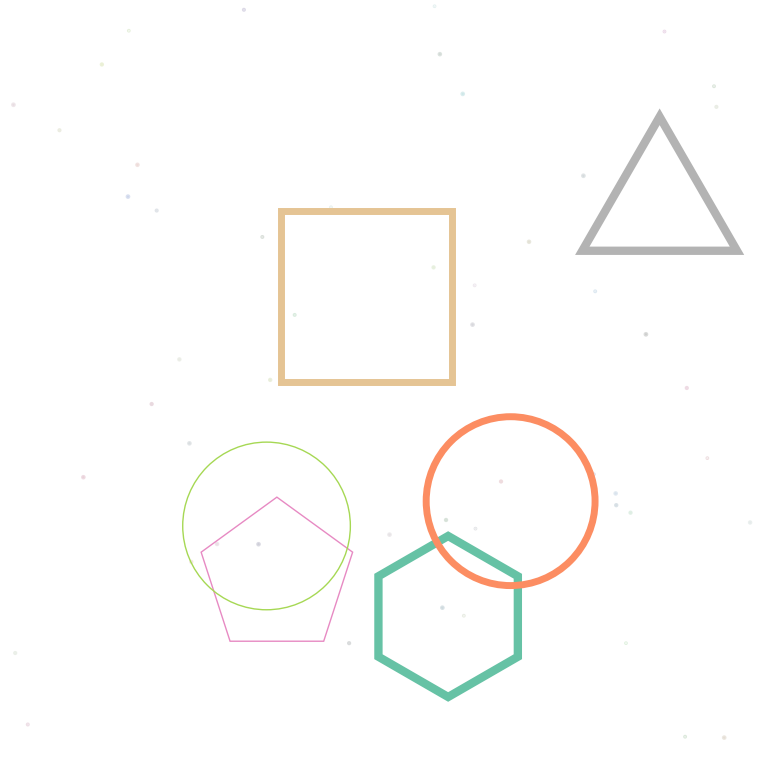[{"shape": "hexagon", "thickness": 3, "radius": 0.52, "center": [0.582, 0.199]}, {"shape": "circle", "thickness": 2.5, "radius": 0.55, "center": [0.663, 0.349]}, {"shape": "pentagon", "thickness": 0.5, "radius": 0.52, "center": [0.36, 0.251]}, {"shape": "circle", "thickness": 0.5, "radius": 0.54, "center": [0.346, 0.317]}, {"shape": "square", "thickness": 2.5, "radius": 0.56, "center": [0.476, 0.615]}, {"shape": "triangle", "thickness": 3, "radius": 0.58, "center": [0.857, 0.732]}]